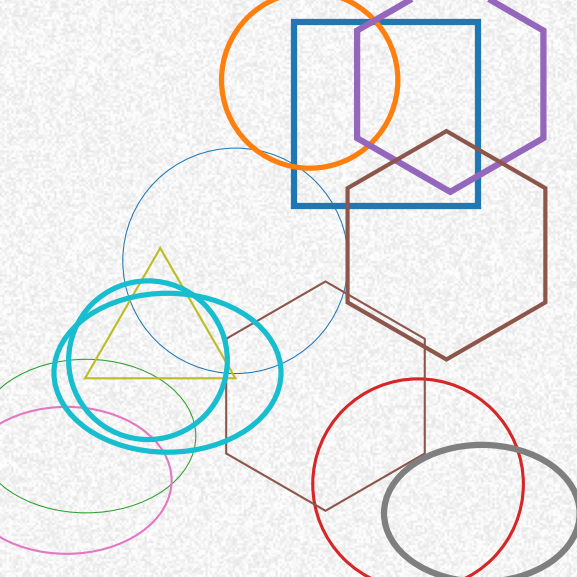[{"shape": "circle", "thickness": 0.5, "radius": 0.98, "center": [0.408, 0.548]}, {"shape": "square", "thickness": 3, "radius": 0.8, "center": [0.668, 0.802]}, {"shape": "circle", "thickness": 2.5, "radius": 0.76, "center": [0.536, 0.861]}, {"shape": "oval", "thickness": 0.5, "radius": 0.95, "center": [0.149, 0.244]}, {"shape": "circle", "thickness": 1.5, "radius": 0.91, "center": [0.724, 0.161]}, {"shape": "hexagon", "thickness": 3, "radius": 0.93, "center": [0.78, 0.853]}, {"shape": "hexagon", "thickness": 2, "radius": 0.99, "center": [0.773, 0.574]}, {"shape": "hexagon", "thickness": 1, "radius": 0.99, "center": [0.564, 0.313]}, {"shape": "oval", "thickness": 1, "radius": 0.91, "center": [0.115, 0.167]}, {"shape": "oval", "thickness": 3, "radius": 0.85, "center": [0.834, 0.11]}, {"shape": "triangle", "thickness": 1, "radius": 0.75, "center": [0.277, 0.419]}, {"shape": "circle", "thickness": 2.5, "radius": 0.69, "center": [0.256, 0.375]}, {"shape": "oval", "thickness": 2.5, "radius": 0.98, "center": [0.29, 0.354]}]